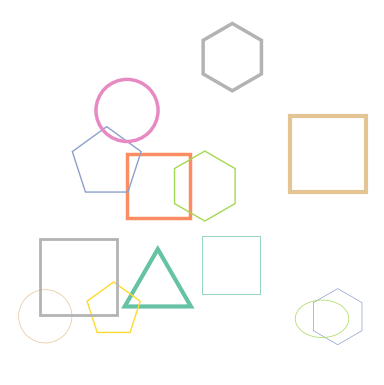[{"shape": "square", "thickness": 0.5, "radius": 0.37, "center": [0.6, 0.312]}, {"shape": "triangle", "thickness": 3, "radius": 0.5, "center": [0.41, 0.254]}, {"shape": "square", "thickness": 2.5, "radius": 0.41, "center": [0.412, 0.517]}, {"shape": "pentagon", "thickness": 1, "radius": 0.47, "center": [0.277, 0.577]}, {"shape": "hexagon", "thickness": 0.5, "radius": 0.36, "center": [0.877, 0.178]}, {"shape": "circle", "thickness": 2.5, "radius": 0.4, "center": [0.33, 0.713]}, {"shape": "oval", "thickness": 0.5, "radius": 0.35, "center": [0.836, 0.172]}, {"shape": "hexagon", "thickness": 1, "radius": 0.45, "center": [0.532, 0.517]}, {"shape": "pentagon", "thickness": 1, "radius": 0.36, "center": [0.295, 0.195]}, {"shape": "circle", "thickness": 0.5, "radius": 0.35, "center": [0.118, 0.178]}, {"shape": "square", "thickness": 3, "radius": 0.49, "center": [0.852, 0.6]}, {"shape": "square", "thickness": 2, "radius": 0.5, "center": [0.204, 0.28]}, {"shape": "hexagon", "thickness": 2.5, "radius": 0.44, "center": [0.603, 0.852]}]